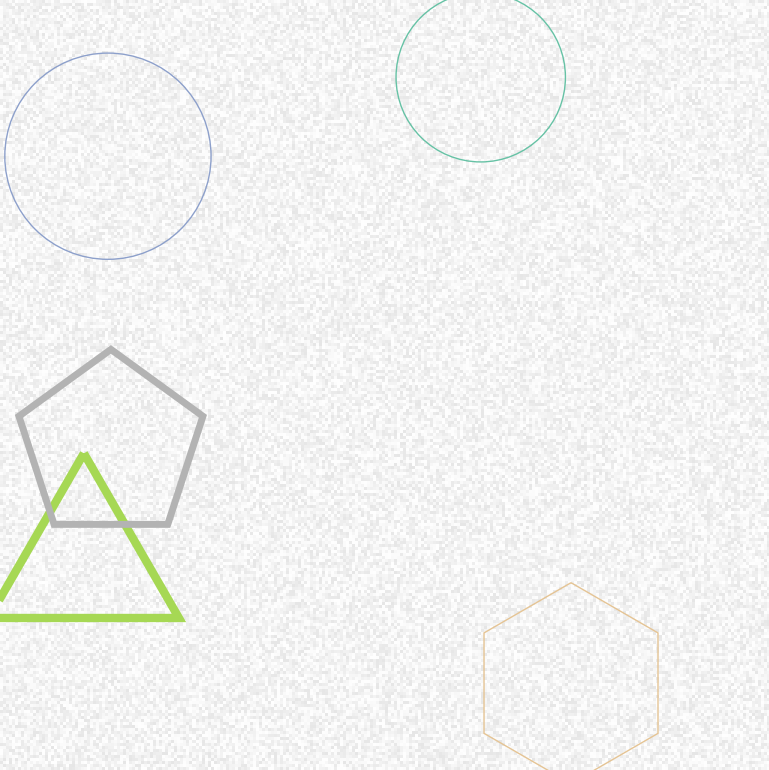[{"shape": "circle", "thickness": 0.5, "radius": 0.55, "center": [0.624, 0.9]}, {"shape": "circle", "thickness": 0.5, "radius": 0.67, "center": [0.14, 0.797]}, {"shape": "triangle", "thickness": 3, "radius": 0.71, "center": [0.109, 0.269]}, {"shape": "hexagon", "thickness": 0.5, "radius": 0.65, "center": [0.742, 0.113]}, {"shape": "pentagon", "thickness": 2.5, "radius": 0.63, "center": [0.144, 0.421]}]